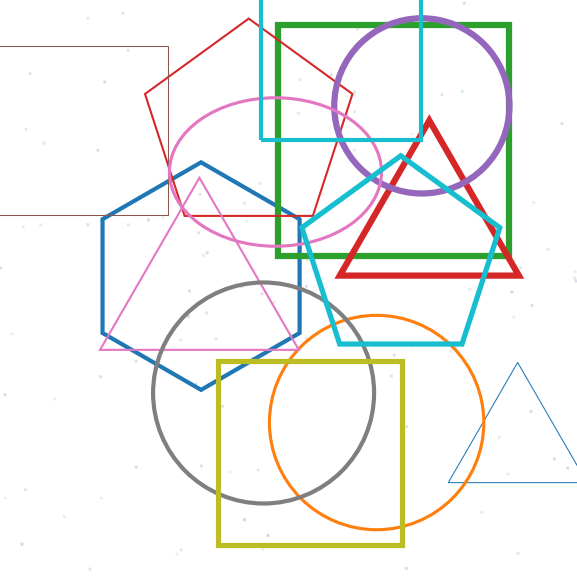[{"shape": "hexagon", "thickness": 2, "radius": 0.99, "center": [0.348, 0.521]}, {"shape": "triangle", "thickness": 0.5, "radius": 0.69, "center": [0.896, 0.233]}, {"shape": "circle", "thickness": 1.5, "radius": 0.93, "center": [0.652, 0.267]}, {"shape": "square", "thickness": 3, "radius": 1.0, "center": [0.682, 0.757]}, {"shape": "pentagon", "thickness": 1, "radius": 0.94, "center": [0.431, 0.778]}, {"shape": "triangle", "thickness": 3, "radius": 0.9, "center": [0.743, 0.611]}, {"shape": "circle", "thickness": 3, "radius": 0.76, "center": [0.73, 0.816]}, {"shape": "square", "thickness": 0.5, "radius": 0.73, "center": [0.144, 0.773]}, {"shape": "oval", "thickness": 1.5, "radius": 0.92, "center": [0.477, 0.701]}, {"shape": "triangle", "thickness": 1, "radius": 0.99, "center": [0.345, 0.493]}, {"shape": "circle", "thickness": 2, "radius": 0.96, "center": [0.456, 0.319]}, {"shape": "square", "thickness": 2.5, "radius": 0.8, "center": [0.536, 0.215]}, {"shape": "pentagon", "thickness": 2.5, "radius": 0.9, "center": [0.694, 0.549]}, {"shape": "square", "thickness": 2, "radius": 0.69, "center": [0.59, 0.895]}]